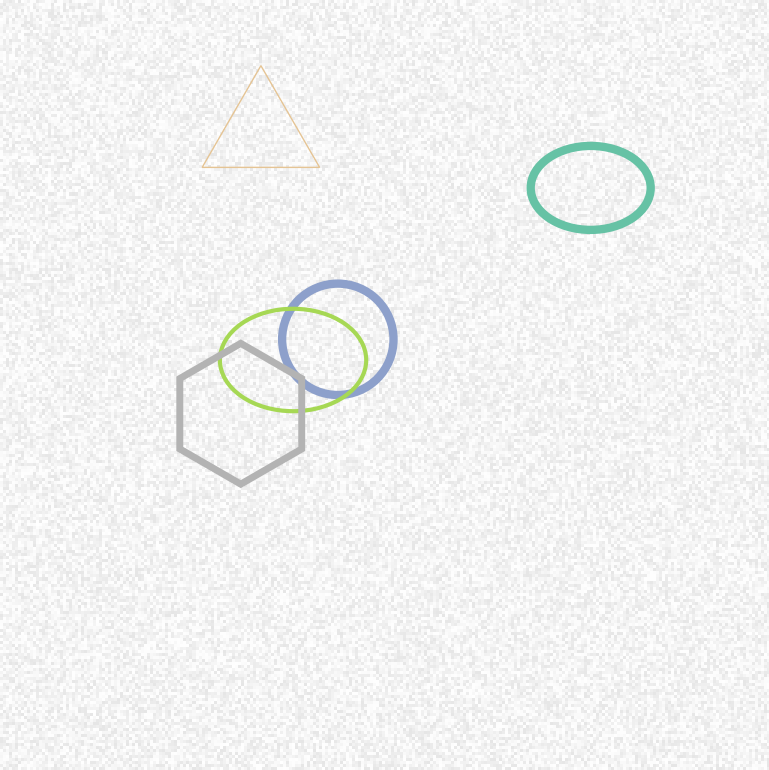[{"shape": "oval", "thickness": 3, "radius": 0.39, "center": [0.767, 0.756]}, {"shape": "circle", "thickness": 3, "radius": 0.36, "center": [0.439, 0.559]}, {"shape": "oval", "thickness": 1.5, "radius": 0.48, "center": [0.381, 0.532]}, {"shape": "triangle", "thickness": 0.5, "radius": 0.44, "center": [0.339, 0.827]}, {"shape": "hexagon", "thickness": 2.5, "radius": 0.46, "center": [0.313, 0.463]}]